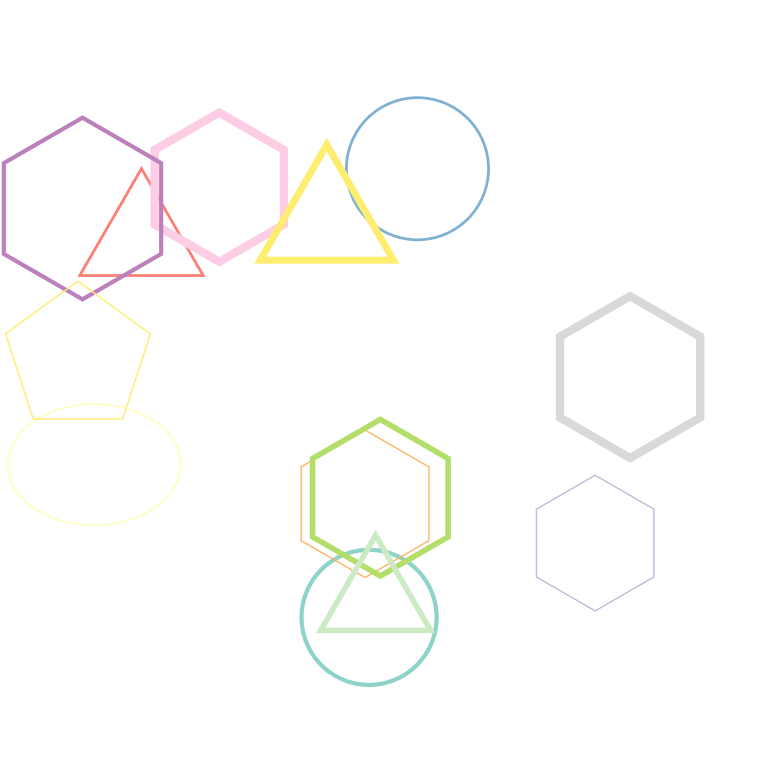[{"shape": "circle", "thickness": 1.5, "radius": 0.44, "center": [0.479, 0.198]}, {"shape": "oval", "thickness": 0.5, "radius": 0.56, "center": [0.122, 0.397]}, {"shape": "hexagon", "thickness": 0.5, "radius": 0.44, "center": [0.773, 0.295]}, {"shape": "triangle", "thickness": 1, "radius": 0.46, "center": [0.184, 0.688]}, {"shape": "circle", "thickness": 1, "radius": 0.46, "center": [0.542, 0.781]}, {"shape": "hexagon", "thickness": 0.5, "radius": 0.48, "center": [0.474, 0.346]}, {"shape": "hexagon", "thickness": 2, "radius": 0.51, "center": [0.494, 0.354]}, {"shape": "hexagon", "thickness": 3, "radius": 0.48, "center": [0.285, 0.757]}, {"shape": "hexagon", "thickness": 3, "radius": 0.53, "center": [0.818, 0.51]}, {"shape": "hexagon", "thickness": 1.5, "radius": 0.59, "center": [0.107, 0.729]}, {"shape": "triangle", "thickness": 2, "radius": 0.41, "center": [0.488, 0.222]}, {"shape": "pentagon", "thickness": 0.5, "radius": 0.49, "center": [0.101, 0.536]}, {"shape": "triangle", "thickness": 2.5, "radius": 0.5, "center": [0.424, 0.712]}]